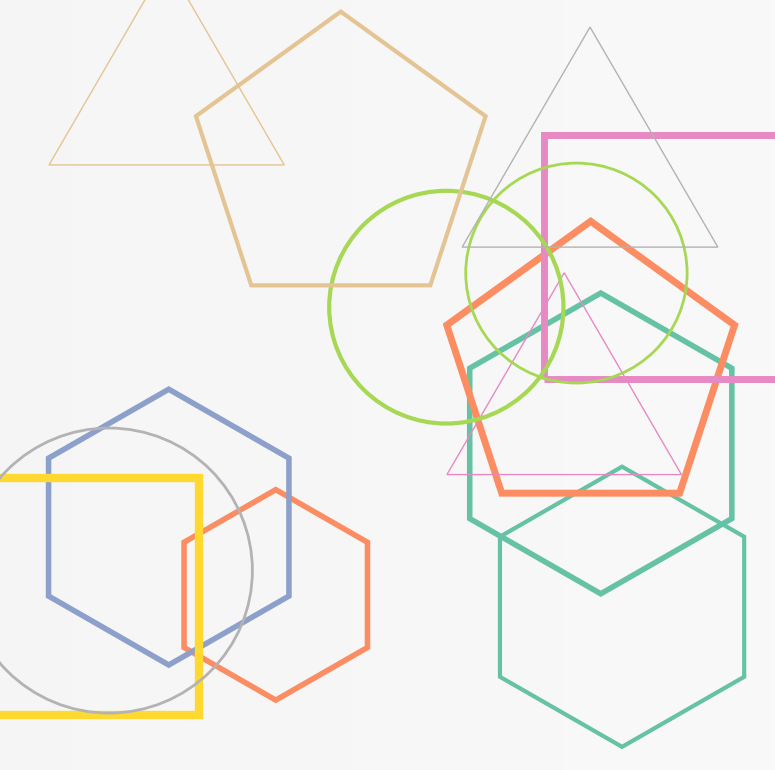[{"shape": "hexagon", "thickness": 2, "radius": 0.98, "center": [0.775, 0.424]}, {"shape": "hexagon", "thickness": 1.5, "radius": 0.91, "center": [0.803, 0.212]}, {"shape": "pentagon", "thickness": 2.5, "radius": 0.98, "center": [0.762, 0.517]}, {"shape": "hexagon", "thickness": 2, "radius": 0.68, "center": [0.356, 0.227]}, {"shape": "hexagon", "thickness": 2, "radius": 0.9, "center": [0.218, 0.315]}, {"shape": "square", "thickness": 2.5, "radius": 0.79, "center": [0.861, 0.666]}, {"shape": "triangle", "thickness": 0.5, "radius": 0.87, "center": [0.728, 0.471]}, {"shape": "circle", "thickness": 1, "radius": 0.71, "center": [0.744, 0.645]}, {"shape": "circle", "thickness": 1.5, "radius": 0.76, "center": [0.576, 0.601]}, {"shape": "square", "thickness": 3, "radius": 0.77, "center": [0.103, 0.225]}, {"shape": "pentagon", "thickness": 1.5, "radius": 0.98, "center": [0.44, 0.788]}, {"shape": "triangle", "thickness": 0.5, "radius": 0.88, "center": [0.215, 0.873]}, {"shape": "triangle", "thickness": 0.5, "radius": 0.95, "center": [0.761, 0.774]}, {"shape": "circle", "thickness": 1, "radius": 0.93, "center": [0.141, 0.259]}]